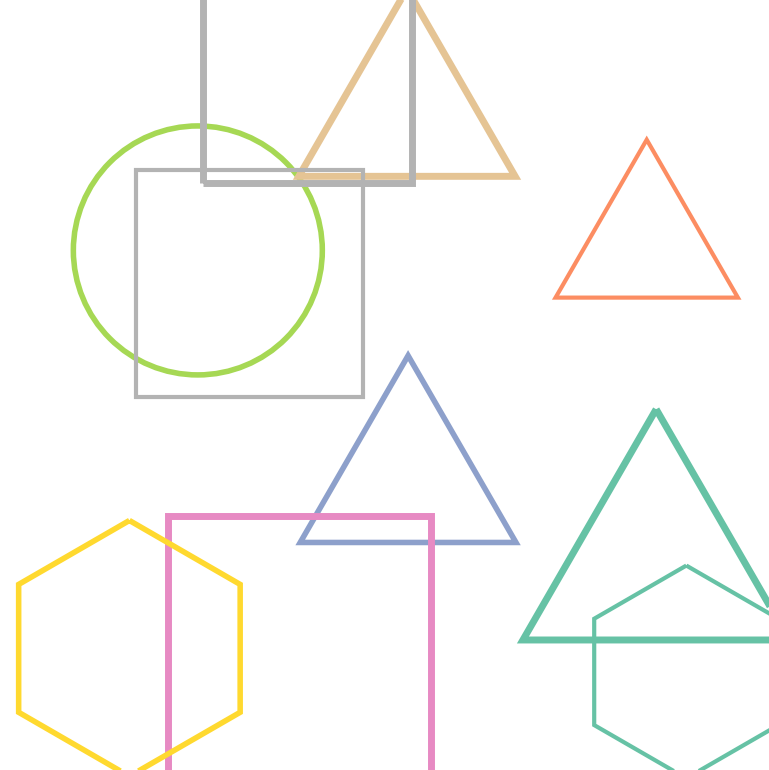[{"shape": "triangle", "thickness": 2.5, "radius": 1.0, "center": [0.852, 0.269]}, {"shape": "hexagon", "thickness": 1.5, "radius": 0.69, "center": [0.891, 0.127]}, {"shape": "triangle", "thickness": 1.5, "radius": 0.68, "center": [0.84, 0.682]}, {"shape": "triangle", "thickness": 2, "radius": 0.81, "center": [0.53, 0.376]}, {"shape": "square", "thickness": 2.5, "radius": 0.85, "center": [0.389, 0.159]}, {"shape": "circle", "thickness": 2, "radius": 0.81, "center": [0.257, 0.675]}, {"shape": "hexagon", "thickness": 2, "radius": 0.83, "center": [0.168, 0.158]}, {"shape": "triangle", "thickness": 2.5, "radius": 0.81, "center": [0.529, 0.852]}, {"shape": "square", "thickness": 2.5, "radius": 0.68, "center": [0.399, 0.898]}, {"shape": "square", "thickness": 1.5, "radius": 0.74, "center": [0.324, 0.631]}]